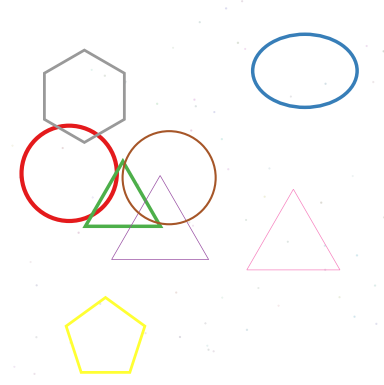[{"shape": "circle", "thickness": 3, "radius": 0.62, "center": [0.18, 0.55]}, {"shape": "oval", "thickness": 2.5, "radius": 0.68, "center": [0.792, 0.816]}, {"shape": "triangle", "thickness": 2.5, "radius": 0.56, "center": [0.319, 0.468]}, {"shape": "triangle", "thickness": 0.5, "radius": 0.73, "center": [0.416, 0.399]}, {"shape": "pentagon", "thickness": 2, "radius": 0.54, "center": [0.274, 0.12]}, {"shape": "circle", "thickness": 1.5, "radius": 0.6, "center": [0.439, 0.538]}, {"shape": "triangle", "thickness": 0.5, "radius": 0.7, "center": [0.762, 0.369]}, {"shape": "hexagon", "thickness": 2, "radius": 0.6, "center": [0.219, 0.75]}]